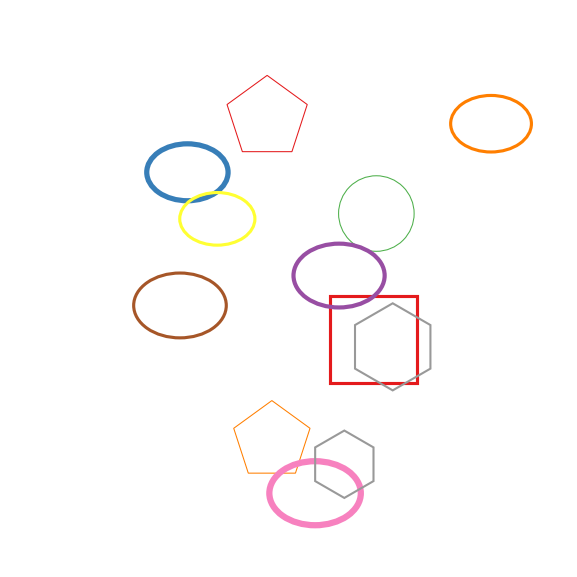[{"shape": "square", "thickness": 1.5, "radius": 0.38, "center": [0.647, 0.411]}, {"shape": "pentagon", "thickness": 0.5, "radius": 0.37, "center": [0.463, 0.796]}, {"shape": "oval", "thickness": 2.5, "radius": 0.35, "center": [0.325, 0.701]}, {"shape": "circle", "thickness": 0.5, "radius": 0.33, "center": [0.652, 0.629]}, {"shape": "oval", "thickness": 2, "radius": 0.39, "center": [0.587, 0.522]}, {"shape": "pentagon", "thickness": 0.5, "radius": 0.35, "center": [0.471, 0.236]}, {"shape": "oval", "thickness": 1.5, "radius": 0.35, "center": [0.85, 0.785]}, {"shape": "oval", "thickness": 1.5, "radius": 0.33, "center": [0.376, 0.62]}, {"shape": "oval", "thickness": 1.5, "radius": 0.4, "center": [0.312, 0.47]}, {"shape": "oval", "thickness": 3, "radius": 0.4, "center": [0.546, 0.145]}, {"shape": "hexagon", "thickness": 1, "radius": 0.38, "center": [0.68, 0.399]}, {"shape": "hexagon", "thickness": 1, "radius": 0.29, "center": [0.596, 0.195]}]